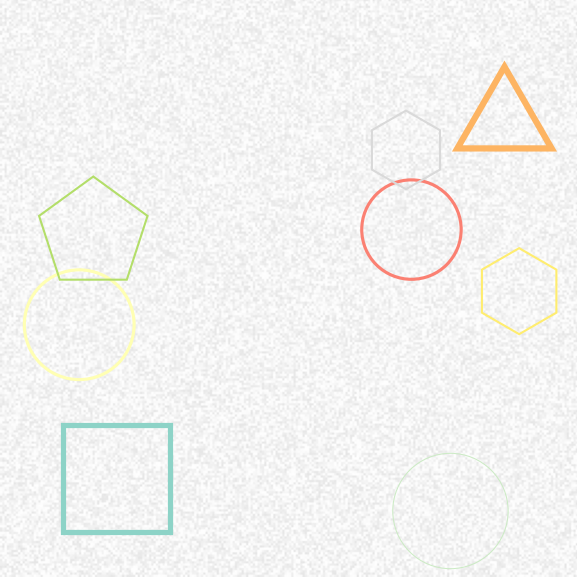[{"shape": "square", "thickness": 2.5, "radius": 0.46, "center": [0.201, 0.171]}, {"shape": "circle", "thickness": 1.5, "radius": 0.48, "center": [0.137, 0.437]}, {"shape": "circle", "thickness": 1.5, "radius": 0.43, "center": [0.712, 0.602]}, {"shape": "triangle", "thickness": 3, "radius": 0.47, "center": [0.874, 0.789]}, {"shape": "pentagon", "thickness": 1, "radius": 0.49, "center": [0.162, 0.595]}, {"shape": "hexagon", "thickness": 1, "radius": 0.34, "center": [0.703, 0.74]}, {"shape": "circle", "thickness": 0.5, "radius": 0.5, "center": [0.78, 0.114]}, {"shape": "hexagon", "thickness": 1, "radius": 0.37, "center": [0.899, 0.495]}]